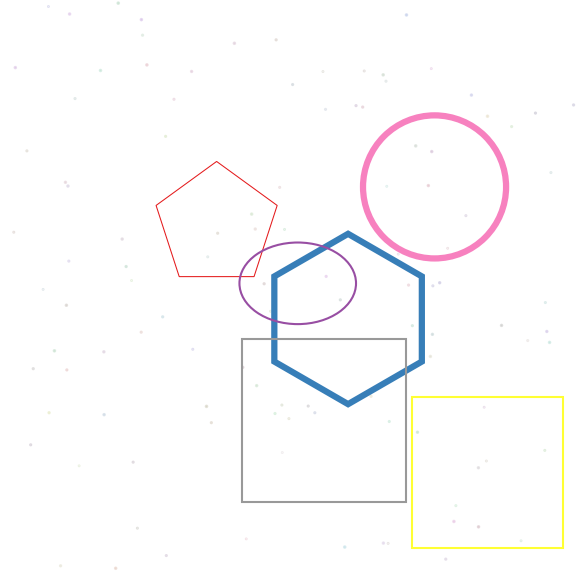[{"shape": "pentagon", "thickness": 0.5, "radius": 0.55, "center": [0.375, 0.609]}, {"shape": "hexagon", "thickness": 3, "radius": 0.74, "center": [0.603, 0.447]}, {"shape": "oval", "thickness": 1, "radius": 0.5, "center": [0.516, 0.509]}, {"shape": "square", "thickness": 1, "radius": 0.65, "center": [0.844, 0.181]}, {"shape": "circle", "thickness": 3, "radius": 0.62, "center": [0.752, 0.675]}, {"shape": "square", "thickness": 1, "radius": 0.71, "center": [0.561, 0.271]}]